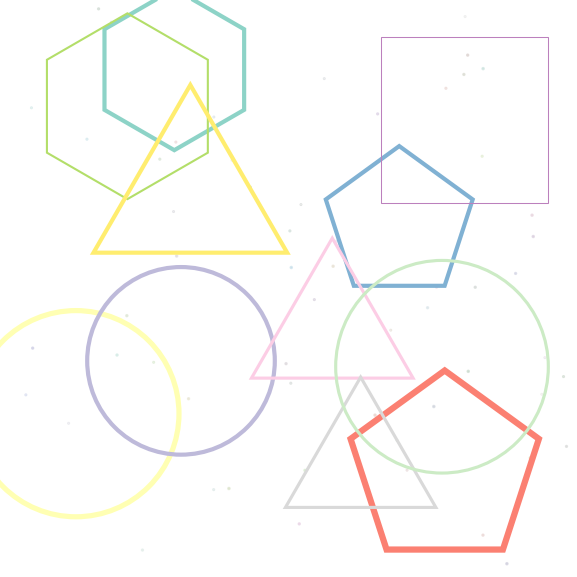[{"shape": "hexagon", "thickness": 2, "radius": 0.7, "center": [0.302, 0.879]}, {"shape": "circle", "thickness": 2.5, "radius": 0.89, "center": [0.131, 0.283]}, {"shape": "circle", "thickness": 2, "radius": 0.81, "center": [0.313, 0.374]}, {"shape": "pentagon", "thickness": 3, "radius": 0.86, "center": [0.77, 0.186]}, {"shape": "pentagon", "thickness": 2, "radius": 0.67, "center": [0.691, 0.612]}, {"shape": "hexagon", "thickness": 1, "radius": 0.8, "center": [0.221, 0.815]}, {"shape": "triangle", "thickness": 1.5, "radius": 0.81, "center": [0.575, 0.425]}, {"shape": "triangle", "thickness": 1.5, "radius": 0.75, "center": [0.625, 0.196]}, {"shape": "square", "thickness": 0.5, "radius": 0.72, "center": [0.804, 0.791]}, {"shape": "circle", "thickness": 1.5, "radius": 0.92, "center": [0.765, 0.364]}, {"shape": "triangle", "thickness": 2, "radius": 0.97, "center": [0.33, 0.658]}]